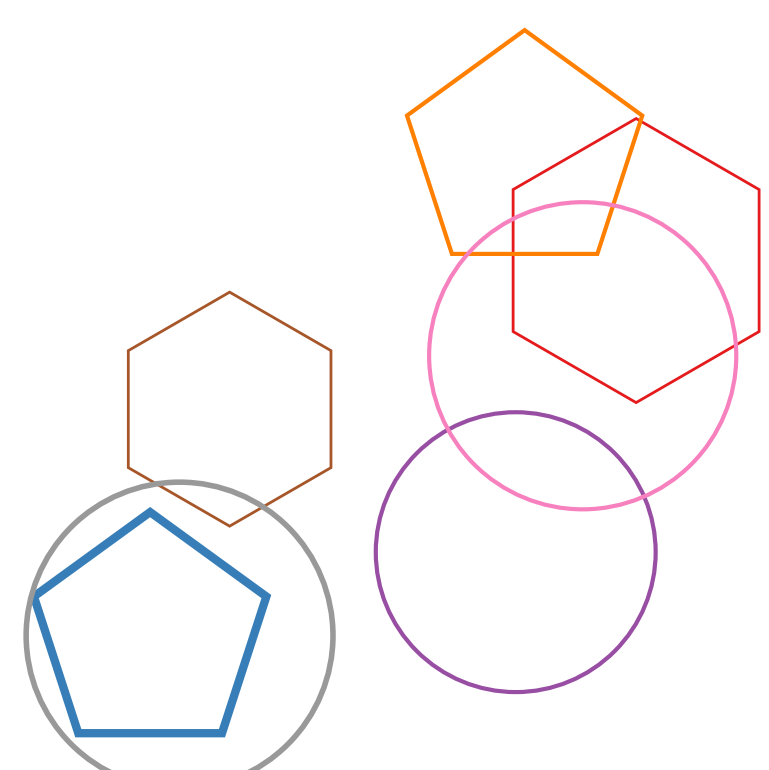[{"shape": "hexagon", "thickness": 1, "radius": 0.92, "center": [0.826, 0.662]}, {"shape": "pentagon", "thickness": 3, "radius": 0.79, "center": [0.195, 0.176]}, {"shape": "circle", "thickness": 1.5, "radius": 0.91, "center": [0.67, 0.283]}, {"shape": "pentagon", "thickness": 1.5, "radius": 0.8, "center": [0.681, 0.8]}, {"shape": "hexagon", "thickness": 1, "radius": 0.76, "center": [0.298, 0.469]}, {"shape": "circle", "thickness": 1.5, "radius": 1.0, "center": [0.757, 0.538]}, {"shape": "circle", "thickness": 2, "radius": 1.0, "center": [0.233, 0.175]}]